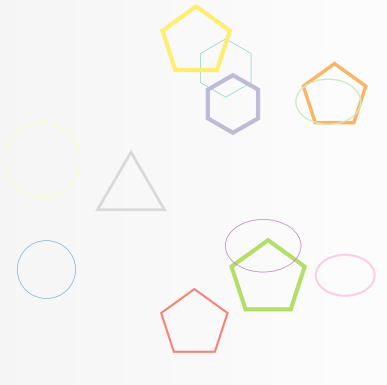[{"shape": "hexagon", "thickness": 0.5, "radius": 0.38, "center": [0.582, 0.823]}, {"shape": "circle", "thickness": 0.5, "radius": 0.48, "center": [0.11, 0.585]}, {"shape": "hexagon", "thickness": 3, "radius": 0.37, "center": [0.601, 0.73]}, {"shape": "pentagon", "thickness": 1.5, "radius": 0.45, "center": [0.502, 0.159]}, {"shape": "circle", "thickness": 0.5, "radius": 0.38, "center": [0.12, 0.3]}, {"shape": "pentagon", "thickness": 2.5, "radius": 0.42, "center": [0.863, 0.75]}, {"shape": "pentagon", "thickness": 3, "radius": 0.5, "center": [0.692, 0.277]}, {"shape": "oval", "thickness": 1.5, "radius": 0.38, "center": [0.891, 0.285]}, {"shape": "triangle", "thickness": 2, "radius": 0.5, "center": [0.338, 0.505]}, {"shape": "oval", "thickness": 0.5, "radius": 0.49, "center": [0.679, 0.362]}, {"shape": "oval", "thickness": 1, "radius": 0.42, "center": [0.847, 0.736]}, {"shape": "pentagon", "thickness": 3, "radius": 0.46, "center": [0.506, 0.892]}]